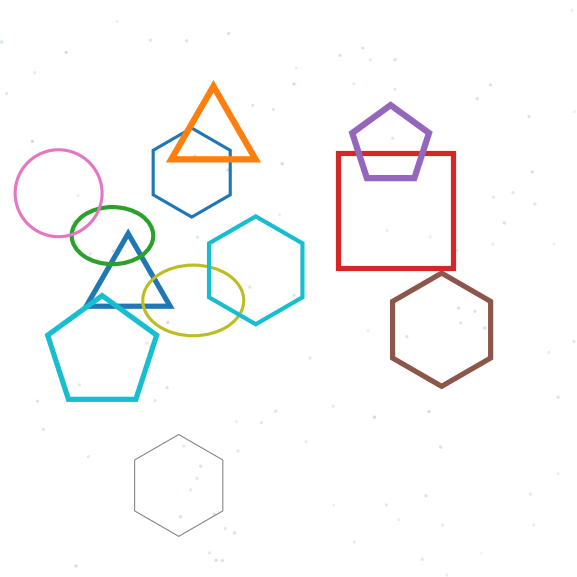[{"shape": "triangle", "thickness": 2.5, "radius": 0.42, "center": [0.222, 0.511]}, {"shape": "hexagon", "thickness": 1.5, "radius": 0.39, "center": [0.332, 0.7]}, {"shape": "triangle", "thickness": 3, "radius": 0.42, "center": [0.37, 0.765]}, {"shape": "oval", "thickness": 2, "radius": 0.35, "center": [0.195, 0.591]}, {"shape": "square", "thickness": 2.5, "radius": 0.49, "center": [0.685, 0.635]}, {"shape": "pentagon", "thickness": 3, "radius": 0.35, "center": [0.676, 0.747]}, {"shape": "hexagon", "thickness": 2.5, "radius": 0.49, "center": [0.765, 0.428]}, {"shape": "circle", "thickness": 1.5, "radius": 0.38, "center": [0.101, 0.665]}, {"shape": "hexagon", "thickness": 0.5, "radius": 0.44, "center": [0.309, 0.159]}, {"shape": "oval", "thickness": 1.5, "radius": 0.44, "center": [0.335, 0.479]}, {"shape": "hexagon", "thickness": 2, "radius": 0.47, "center": [0.443, 0.531]}, {"shape": "pentagon", "thickness": 2.5, "radius": 0.5, "center": [0.177, 0.388]}]